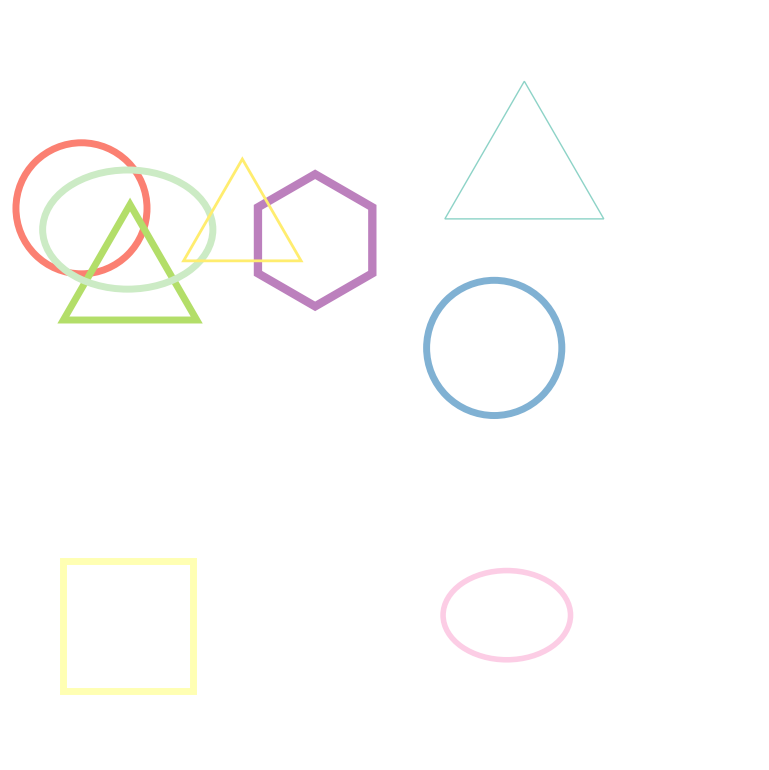[{"shape": "triangle", "thickness": 0.5, "radius": 0.6, "center": [0.681, 0.775]}, {"shape": "square", "thickness": 2.5, "radius": 0.42, "center": [0.166, 0.187]}, {"shape": "circle", "thickness": 2.5, "radius": 0.43, "center": [0.106, 0.729]}, {"shape": "circle", "thickness": 2.5, "radius": 0.44, "center": [0.642, 0.548]}, {"shape": "triangle", "thickness": 2.5, "radius": 0.5, "center": [0.169, 0.634]}, {"shape": "oval", "thickness": 2, "radius": 0.41, "center": [0.658, 0.201]}, {"shape": "hexagon", "thickness": 3, "radius": 0.43, "center": [0.409, 0.688]}, {"shape": "oval", "thickness": 2.5, "radius": 0.55, "center": [0.166, 0.702]}, {"shape": "triangle", "thickness": 1, "radius": 0.44, "center": [0.315, 0.705]}]